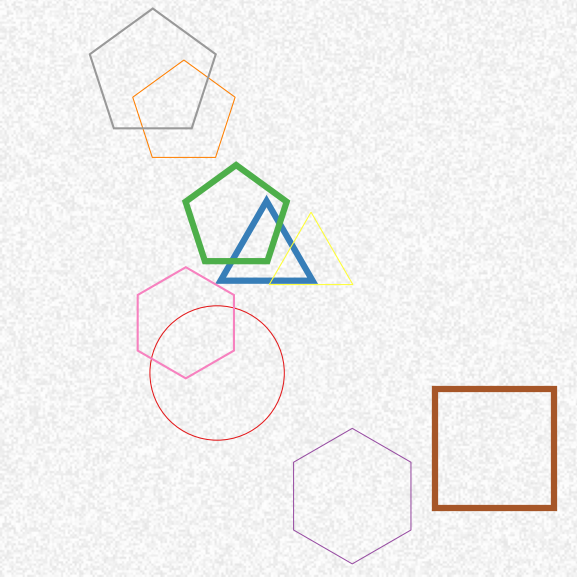[{"shape": "circle", "thickness": 0.5, "radius": 0.58, "center": [0.376, 0.353]}, {"shape": "triangle", "thickness": 3, "radius": 0.46, "center": [0.462, 0.559]}, {"shape": "pentagon", "thickness": 3, "radius": 0.46, "center": [0.409, 0.621]}, {"shape": "hexagon", "thickness": 0.5, "radius": 0.59, "center": [0.61, 0.14]}, {"shape": "pentagon", "thickness": 0.5, "radius": 0.47, "center": [0.318, 0.802]}, {"shape": "triangle", "thickness": 0.5, "radius": 0.42, "center": [0.539, 0.548]}, {"shape": "square", "thickness": 3, "radius": 0.52, "center": [0.857, 0.223]}, {"shape": "hexagon", "thickness": 1, "radius": 0.48, "center": [0.322, 0.44]}, {"shape": "pentagon", "thickness": 1, "radius": 0.57, "center": [0.265, 0.87]}]